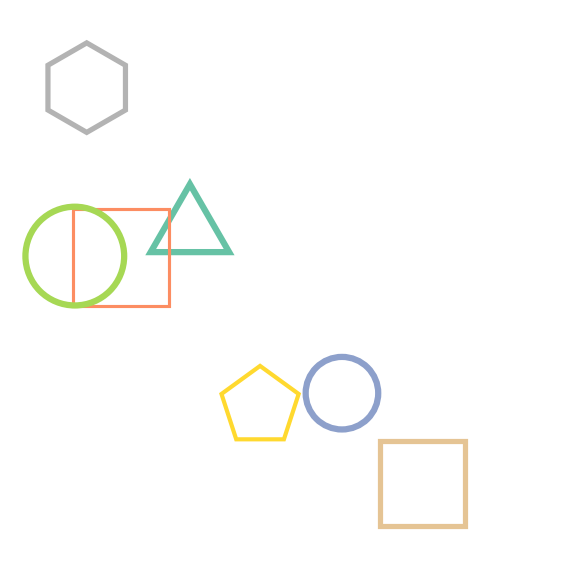[{"shape": "triangle", "thickness": 3, "radius": 0.39, "center": [0.329, 0.602]}, {"shape": "square", "thickness": 1.5, "radius": 0.42, "center": [0.209, 0.553]}, {"shape": "circle", "thickness": 3, "radius": 0.31, "center": [0.592, 0.318]}, {"shape": "circle", "thickness": 3, "radius": 0.43, "center": [0.13, 0.556]}, {"shape": "pentagon", "thickness": 2, "radius": 0.35, "center": [0.45, 0.295]}, {"shape": "square", "thickness": 2.5, "radius": 0.37, "center": [0.731, 0.162]}, {"shape": "hexagon", "thickness": 2.5, "radius": 0.39, "center": [0.15, 0.847]}]